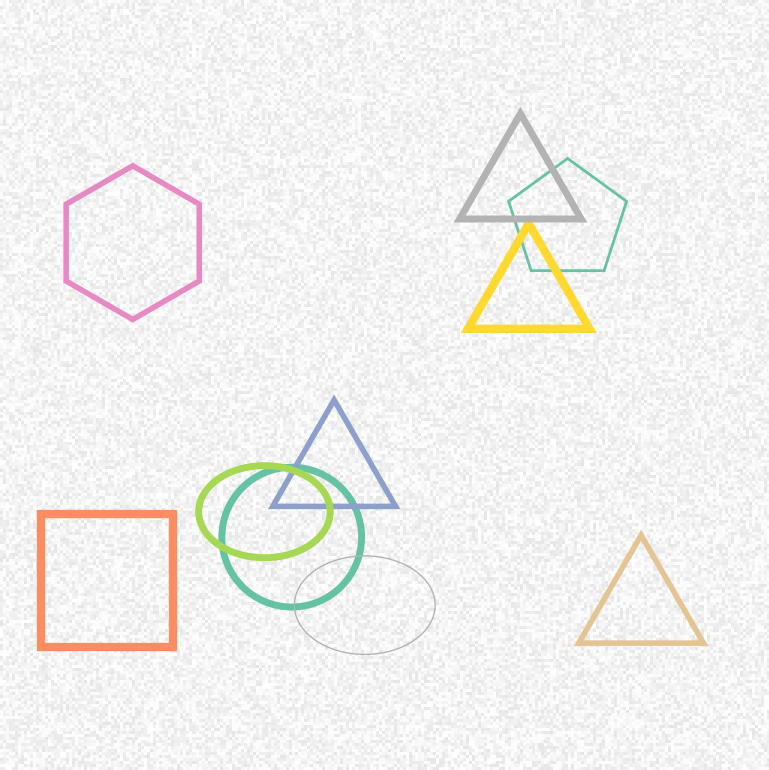[{"shape": "circle", "thickness": 2.5, "radius": 0.45, "center": [0.379, 0.302]}, {"shape": "pentagon", "thickness": 1, "radius": 0.4, "center": [0.737, 0.714]}, {"shape": "square", "thickness": 3, "radius": 0.43, "center": [0.139, 0.247]}, {"shape": "triangle", "thickness": 2, "radius": 0.46, "center": [0.434, 0.388]}, {"shape": "hexagon", "thickness": 2, "radius": 0.5, "center": [0.172, 0.685]}, {"shape": "oval", "thickness": 2.5, "radius": 0.43, "center": [0.343, 0.335]}, {"shape": "triangle", "thickness": 3, "radius": 0.46, "center": [0.687, 0.619]}, {"shape": "triangle", "thickness": 2, "radius": 0.47, "center": [0.833, 0.212]}, {"shape": "triangle", "thickness": 2.5, "radius": 0.46, "center": [0.676, 0.761]}, {"shape": "oval", "thickness": 0.5, "radius": 0.46, "center": [0.474, 0.214]}]